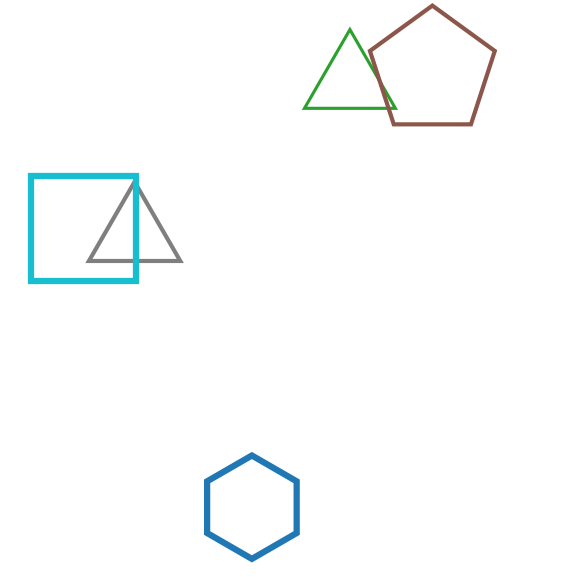[{"shape": "hexagon", "thickness": 3, "radius": 0.45, "center": [0.436, 0.121]}, {"shape": "triangle", "thickness": 1.5, "radius": 0.45, "center": [0.606, 0.857]}, {"shape": "pentagon", "thickness": 2, "radius": 0.57, "center": [0.749, 0.876]}, {"shape": "triangle", "thickness": 2, "radius": 0.46, "center": [0.233, 0.593]}, {"shape": "square", "thickness": 3, "radius": 0.45, "center": [0.144, 0.604]}]